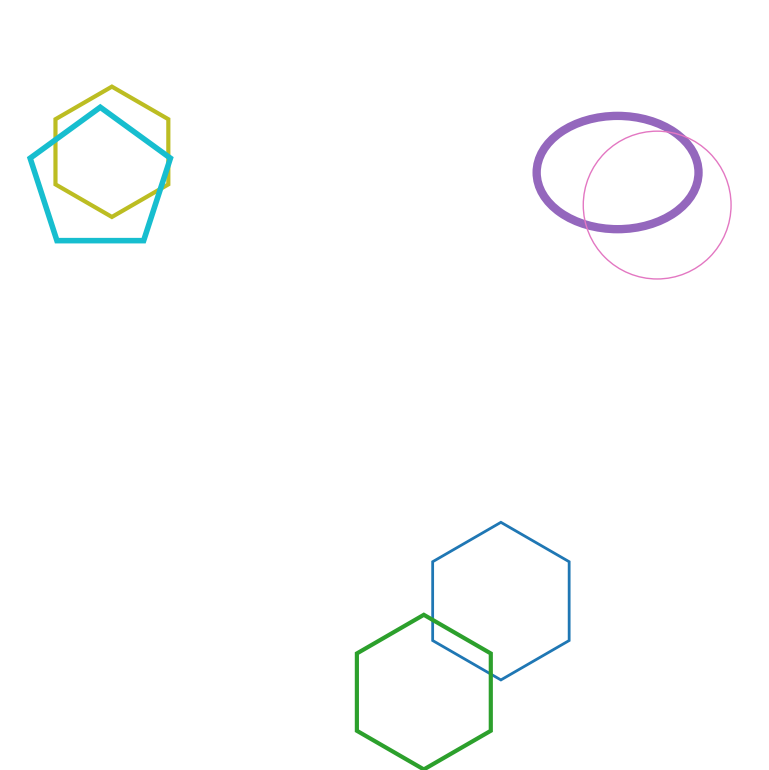[{"shape": "hexagon", "thickness": 1, "radius": 0.51, "center": [0.651, 0.219]}, {"shape": "hexagon", "thickness": 1.5, "radius": 0.5, "center": [0.55, 0.101]}, {"shape": "oval", "thickness": 3, "radius": 0.53, "center": [0.802, 0.776]}, {"shape": "circle", "thickness": 0.5, "radius": 0.48, "center": [0.853, 0.734]}, {"shape": "hexagon", "thickness": 1.5, "radius": 0.42, "center": [0.145, 0.803]}, {"shape": "pentagon", "thickness": 2, "radius": 0.48, "center": [0.13, 0.765]}]